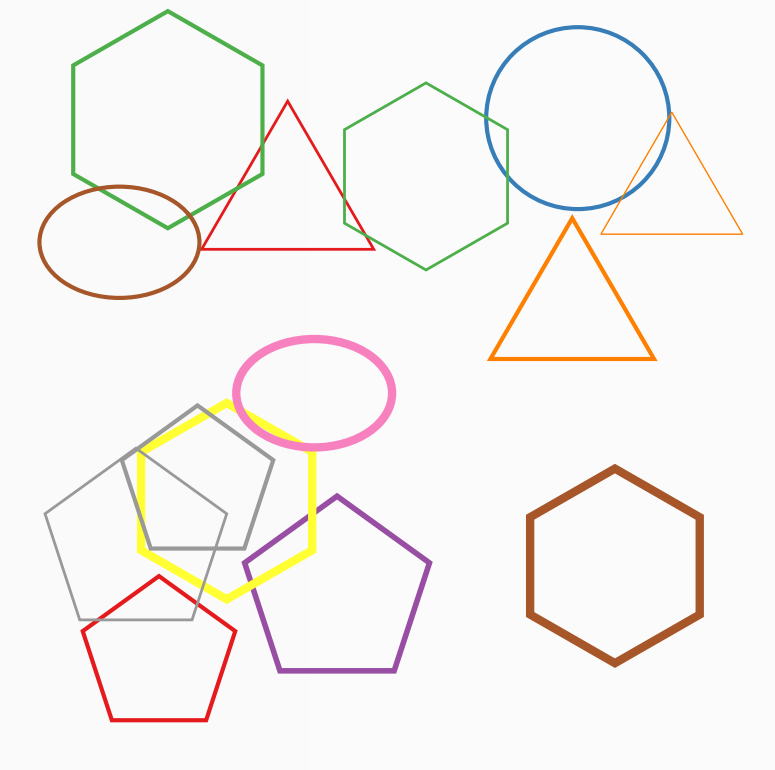[{"shape": "triangle", "thickness": 1, "radius": 0.64, "center": [0.371, 0.74]}, {"shape": "pentagon", "thickness": 1.5, "radius": 0.52, "center": [0.205, 0.148]}, {"shape": "circle", "thickness": 1.5, "radius": 0.59, "center": [0.745, 0.847]}, {"shape": "hexagon", "thickness": 1, "radius": 0.61, "center": [0.55, 0.771]}, {"shape": "hexagon", "thickness": 1.5, "radius": 0.7, "center": [0.217, 0.845]}, {"shape": "pentagon", "thickness": 2, "radius": 0.63, "center": [0.435, 0.23]}, {"shape": "triangle", "thickness": 1.5, "radius": 0.61, "center": [0.738, 0.595]}, {"shape": "triangle", "thickness": 0.5, "radius": 0.53, "center": [0.867, 0.749]}, {"shape": "hexagon", "thickness": 3, "radius": 0.64, "center": [0.292, 0.349]}, {"shape": "oval", "thickness": 1.5, "radius": 0.52, "center": [0.154, 0.685]}, {"shape": "hexagon", "thickness": 3, "radius": 0.63, "center": [0.793, 0.265]}, {"shape": "oval", "thickness": 3, "radius": 0.5, "center": [0.405, 0.489]}, {"shape": "pentagon", "thickness": 1, "radius": 0.62, "center": [0.175, 0.295]}, {"shape": "pentagon", "thickness": 1.5, "radius": 0.51, "center": [0.255, 0.371]}]